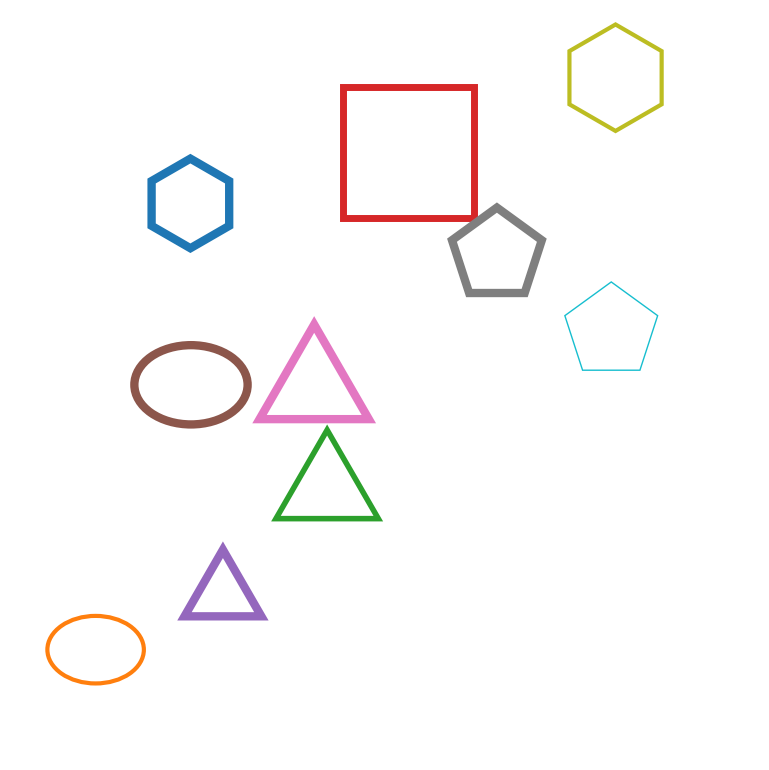[{"shape": "hexagon", "thickness": 3, "radius": 0.29, "center": [0.247, 0.736]}, {"shape": "oval", "thickness": 1.5, "radius": 0.31, "center": [0.124, 0.156]}, {"shape": "triangle", "thickness": 2, "radius": 0.38, "center": [0.425, 0.365]}, {"shape": "square", "thickness": 2.5, "radius": 0.43, "center": [0.531, 0.802]}, {"shape": "triangle", "thickness": 3, "radius": 0.29, "center": [0.29, 0.228]}, {"shape": "oval", "thickness": 3, "radius": 0.37, "center": [0.248, 0.5]}, {"shape": "triangle", "thickness": 3, "radius": 0.41, "center": [0.408, 0.497]}, {"shape": "pentagon", "thickness": 3, "radius": 0.31, "center": [0.645, 0.669]}, {"shape": "hexagon", "thickness": 1.5, "radius": 0.35, "center": [0.799, 0.899]}, {"shape": "pentagon", "thickness": 0.5, "radius": 0.32, "center": [0.794, 0.57]}]